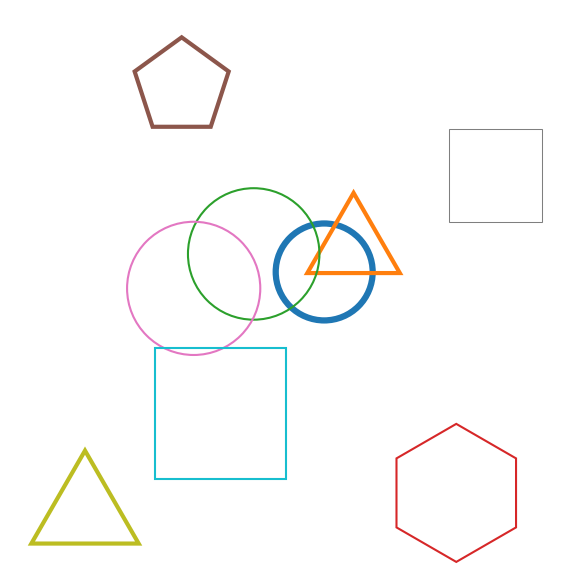[{"shape": "circle", "thickness": 3, "radius": 0.42, "center": [0.561, 0.528]}, {"shape": "triangle", "thickness": 2, "radius": 0.46, "center": [0.612, 0.573]}, {"shape": "circle", "thickness": 1, "radius": 0.57, "center": [0.439, 0.559]}, {"shape": "hexagon", "thickness": 1, "radius": 0.6, "center": [0.79, 0.146]}, {"shape": "pentagon", "thickness": 2, "radius": 0.43, "center": [0.315, 0.849]}, {"shape": "circle", "thickness": 1, "radius": 0.58, "center": [0.335, 0.5]}, {"shape": "square", "thickness": 0.5, "radius": 0.4, "center": [0.858, 0.695]}, {"shape": "triangle", "thickness": 2, "radius": 0.54, "center": [0.147, 0.112]}, {"shape": "square", "thickness": 1, "radius": 0.57, "center": [0.382, 0.283]}]